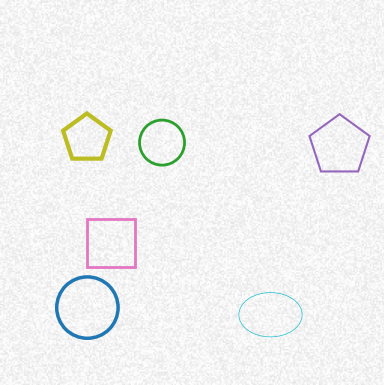[{"shape": "circle", "thickness": 2.5, "radius": 0.4, "center": [0.227, 0.201]}, {"shape": "circle", "thickness": 2, "radius": 0.29, "center": [0.421, 0.63]}, {"shape": "pentagon", "thickness": 1.5, "radius": 0.41, "center": [0.882, 0.621]}, {"shape": "square", "thickness": 2, "radius": 0.31, "center": [0.287, 0.369]}, {"shape": "pentagon", "thickness": 3, "radius": 0.32, "center": [0.226, 0.64]}, {"shape": "oval", "thickness": 0.5, "radius": 0.41, "center": [0.703, 0.183]}]